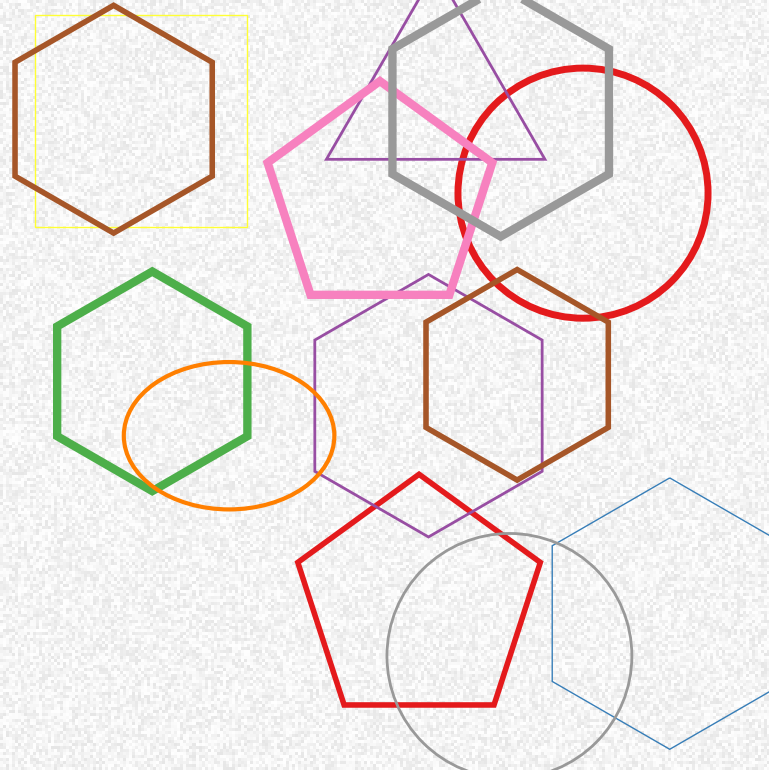[{"shape": "circle", "thickness": 2.5, "radius": 0.81, "center": [0.757, 0.749]}, {"shape": "pentagon", "thickness": 2, "radius": 0.83, "center": [0.544, 0.218]}, {"shape": "hexagon", "thickness": 0.5, "radius": 0.88, "center": [0.87, 0.203]}, {"shape": "hexagon", "thickness": 3, "radius": 0.71, "center": [0.198, 0.505]}, {"shape": "hexagon", "thickness": 1, "radius": 0.85, "center": [0.556, 0.473]}, {"shape": "triangle", "thickness": 1, "radius": 0.82, "center": [0.566, 0.875]}, {"shape": "oval", "thickness": 1.5, "radius": 0.68, "center": [0.298, 0.434]}, {"shape": "square", "thickness": 0.5, "radius": 0.69, "center": [0.183, 0.843]}, {"shape": "hexagon", "thickness": 2, "radius": 0.74, "center": [0.148, 0.845]}, {"shape": "hexagon", "thickness": 2, "radius": 0.68, "center": [0.672, 0.513]}, {"shape": "pentagon", "thickness": 3, "radius": 0.77, "center": [0.493, 0.741]}, {"shape": "hexagon", "thickness": 3, "radius": 0.81, "center": [0.65, 0.855]}, {"shape": "circle", "thickness": 1, "radius": 0.8, "center": [0.662, 0.148]}]